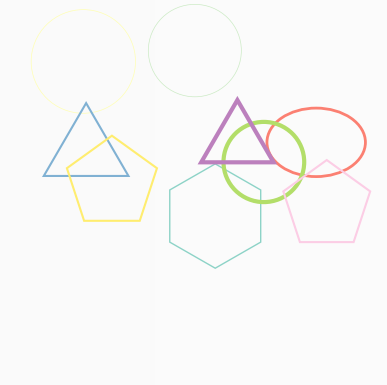[{"shape": "hexagon", "thickness": 1, "radius": 0.68, "center": [0.555, 0.439]}, {"shape": "circle", "thickness": 0.5, "radius": 0.67, "center": [0.215, 0.84]}, {"shape": "oval", "thickness": 2, "radius": 0.64, "center": [0.816, 0.63]}, {"shape": "triangle", "thickness": 1.5, "radius": 0.63, "center": [0.222, 0.606]}, {"shape": "circle", "thickness": 3, "radius": 0.52, "center": [0.681, 0.579]}, {"shape": "pentagon", "thickness": 1.5, "radius": 0.59, "center": [0.843, 0.466]}, {"shape": "triangle", "thickness": 3, "radius": 0.54, "center": [0.613, 0.632]}, {"shape": "circle", "thickness": 0.5, "radius": 0.6, "center": [0.503, 0.869]}, {"shape": "pentagon", "thickness": 1.5, "radius": 0.61, "center": [0.289, 0.525]}]